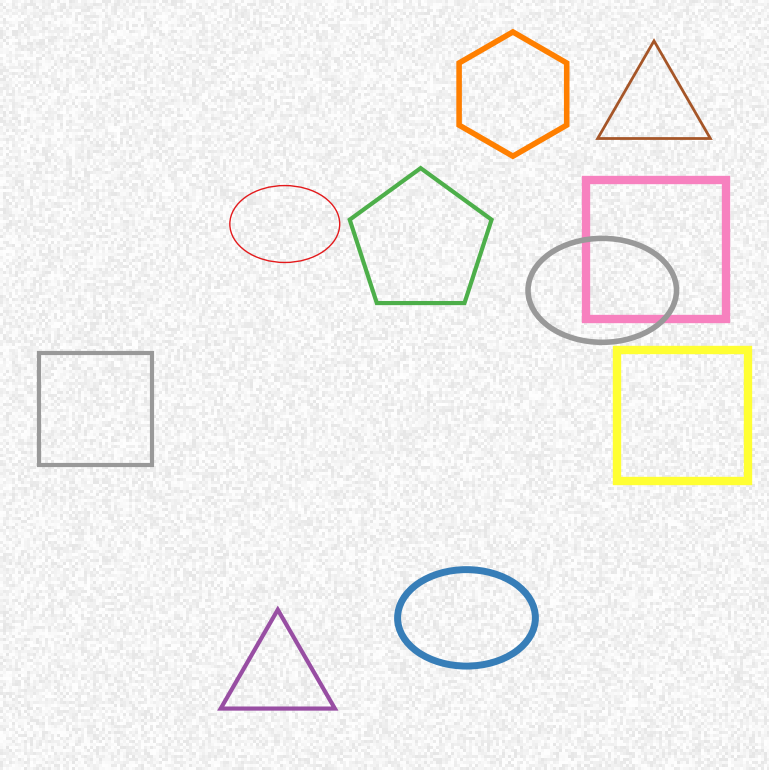[{"shape": "oval", "thickness": 0.5, "radius": 0.36, "center": [0.37, 0.709]}, {"shape": "oval", "thickness": 2.5, "radius": 0.45, "center": [0.606, 0.198]}, {"shape": "pentagon", "thickness": 1.5, "radius": 0.48, "center": [0.546, 0.685]}, {"shape": "triangle", "thickness": 1.5, "radius": 0.43, "center": [0.361, 0.123]}, {"shape": "hexagon", "thickness": 2, "radius": 0.4, "center": [0.666, 0.878]}, {"shape": "square", "thickness": 3, "radius": 0.42, "center": [0.886, 0.46]}, {"shape": "triangle", "thickness": 1, "radius": 0.42, "center": [0.849, 0.862]}, {"shape": "square", "thickness": 3, "radius": 0.45, "center": [0.852, 0.676]}, {"shape": "oval", "thickness": 2, "radius": 0.48, "center": [0.782, 0.623]}, {"shape": "square", "thickness": 1.5, "radius": 0.36, "center": [0.124, 0.469]}]